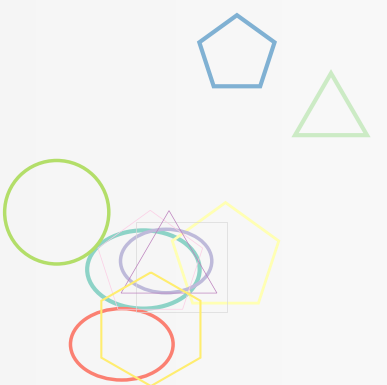[{"shape": "oval", "thickness": 3, "radius": 0.73, "center": [0.37, 0.3]}, {"shape": "pentagon", "thickness": 2, "radius": 0.72, "center": [0.582, 0.329]}, {"shape": "oval", "thickness": 2.5, "radius": 0.59, "center": [0.429, 0.322]}, {"shape": "oval", "thickness": 2.5, "radius": 0.66, "center": [0.314, 0.106]}, {"shape": "pentagon", "thickness": 3, "radius": 0.51, "center": [0.611, 0.858]}, {"shape": "circle", "thickness": 2.5, "radius": 0.67, "center": [0.146, 0.449]}, {"shape": "pentagon", "thickness": 0.5, "radius": 0.71, "center": [0.388, 0.312]}, {"shape": "square", "thickness": 0.5, "radius": 0.58, "center": [0.469, 0.307]}, {"shape": "triangle", "thickness": 0.5, "radius": 0.71, "center": [0.436, 0.31]}, {"shape": "triangle", "thickness": 3, "radius": 0.54, "center": [0.854, 0.703]}, {"shape": "hexagon", "thickness": 1.5, "radius": 0.74, "center": [0.389, 0.145]}]